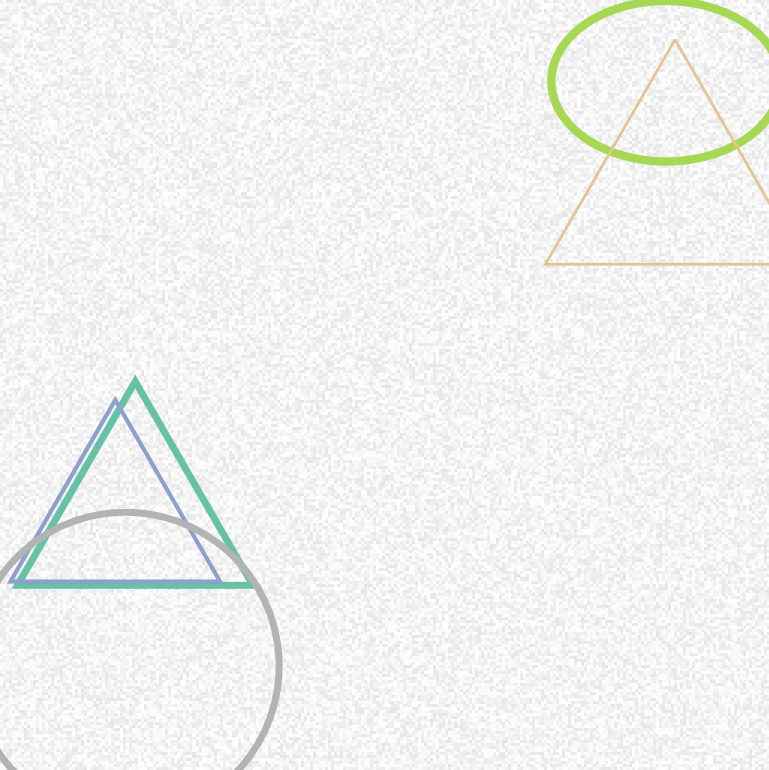[{"shape": "triangle", "thickness": 2.5, "radius": 0.88, "center": [0.176, 0.328]}, {"shape": "triangle", "thickness": 1.5, "radius": 0.79, "center": [0.15, 0.323]}, {"shape": "oval", "thickness": 3, "radius": 0.74, "center": [0.865, 0.895]}, {"shape": "triangle", "thickness": 1, "radius": 0.97, "center": [0.877, 0.754]}, {"shape": "circle", "thickness": 2.5, "radius": 1.0, "center": [0.163, 0.135]}]